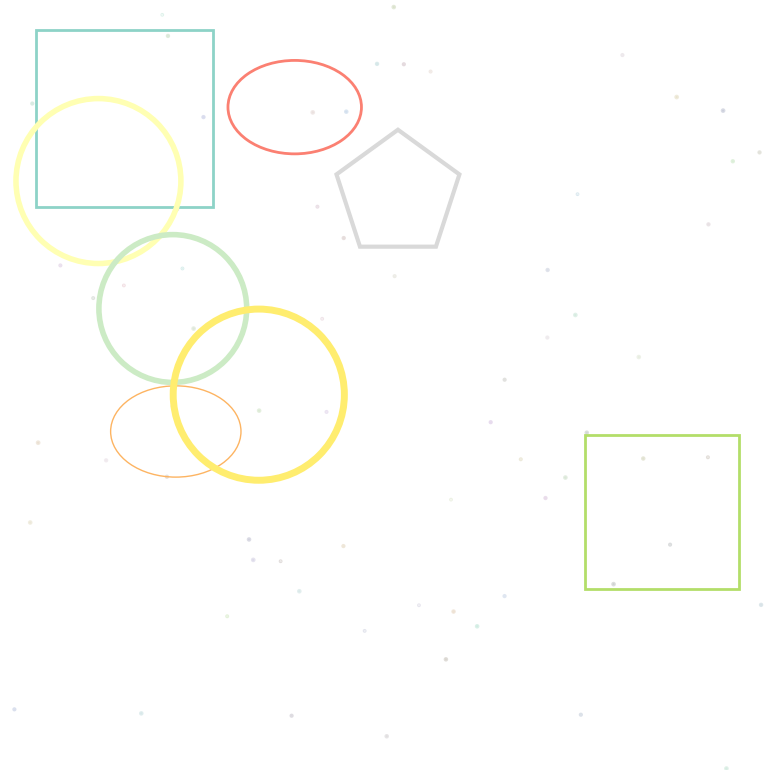[{"shape": "square", "thickness": 1, "radius": 0.57, "center": [0.162, 0.846]}, {"shape": "circle", "thickness": 2, "radius": 0.54, "center": [0.128, 0.765]}, {"shape": "oval", "thickness": 1, "radius": 0.43, "center": [0.383, 0.861]}, {"shape": "oval", "thickness": 0.5, "radius": 0.42, "center": [0.228, 0.44]}, {"shape": "square", "thickness": 1, "radius": 0.5, "center": [0.86, 0.335]}, {"shape": "pentagon", "thickness": 1.5, "radius": 0.42, "center": [0.517, 0.748]}, {"shape": "circle", "thickness": 2, "radius": 0.48, "center": [0.224, 0.599]}, {"shape": "circle", "thickness": 2.5, "radius": 0.56, "center": [0.336, 0.487]}]